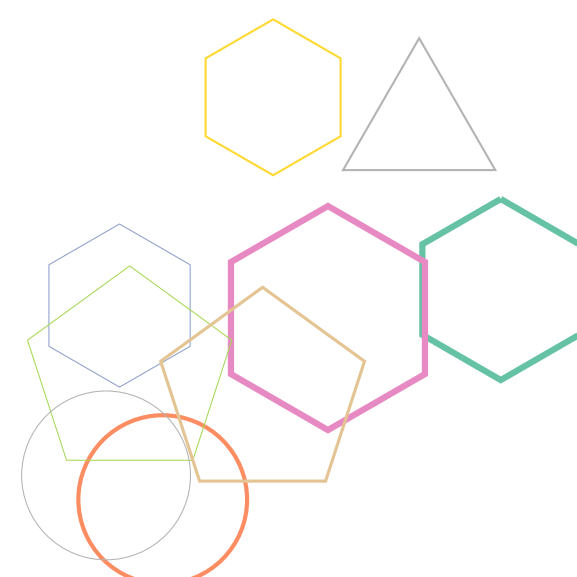[{"shape": "hexagon", "thickness": 3, "radius": 0.78, "center": [0.867, 0.498]}, {"shape": "circle", "thickness": 2, "radius": 0.73, "center": [0.282, 0.134]}, {"shape": "hexagon", "thickness": 0.5, "radius": 0.71, "center": [0.207, 0.47]}, {"shape": "hexagon", "thickness": 3, "radius": 0.97, "center": [0.568, 0.448]}, {"shape": "pentagon", "thickness": 0.5, "radius": 0.93, "center": [0.225, 0.353]}, {"shape": "hexagon", "thickness": 1, "radius": 0.67, "center": [0.473, 0.831]}, {"shape": "pentagon", "thickness": 1.5, "radius": 0.93, "center": [0.455, 0.316]}, {"shape": "circle", "thickness": 0.5, "radius": 0.73, "center": [0.184, 0.176]}, {"shape": "triangle", "thickness": 1, "radius": 0.76, "center": [0.726, 0.781]}]